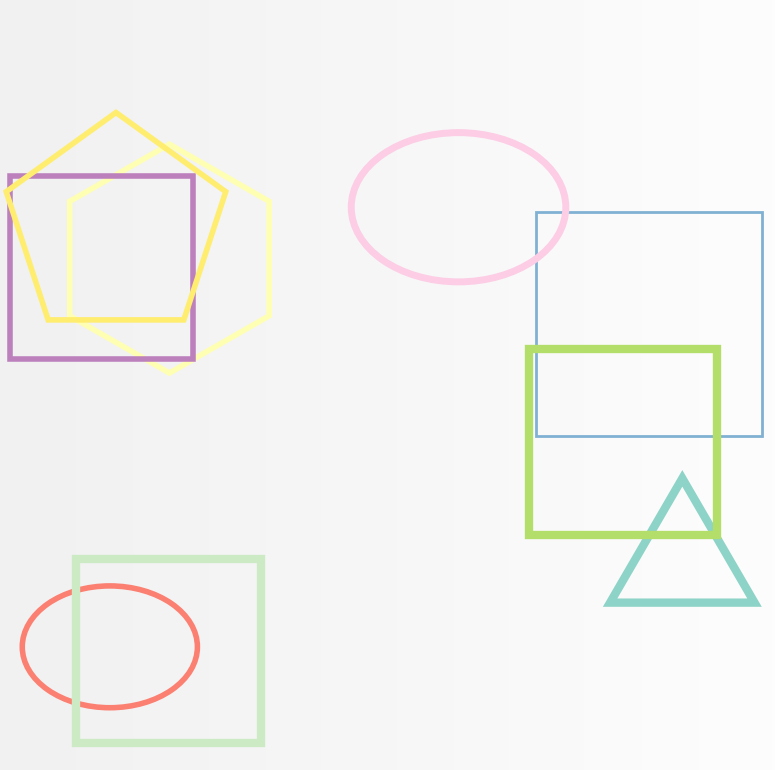[{"shape": "triangle", "thickness": 3, "radius": 0.54, "center": [0.88, 0.271]}, {"shape": "hexagon", "thickness": 2, "radius": 0.74, "center": [0.219, 0.664]}, {"shape": "oval", "thickness": 2, "radius": 0.57, "center": [0.142, 0.16]}, {"shape": "square", "thickness": 1, "radius": 0.73, "center": [0.838, 0.58]}, {"shape": "square", "thickness": 3, "radius": 0.61, "center": [0.804, 0.426]}, {"shape": "oval", "thickness": 2.5, "radius": 0.69, "center": [0.592, 0.731]}, {"shape": "square", "thickness": 2, "radius": 0.59, "center": [0.131, 0.653]}, {"shape": "square", "thickness": 3, "radius": 0.6, "center": [0.218, 0.155]}, {"shape": "pentagon", "thickness": 2, "radius": 0.74, "center": [0.15, 0.705]}]